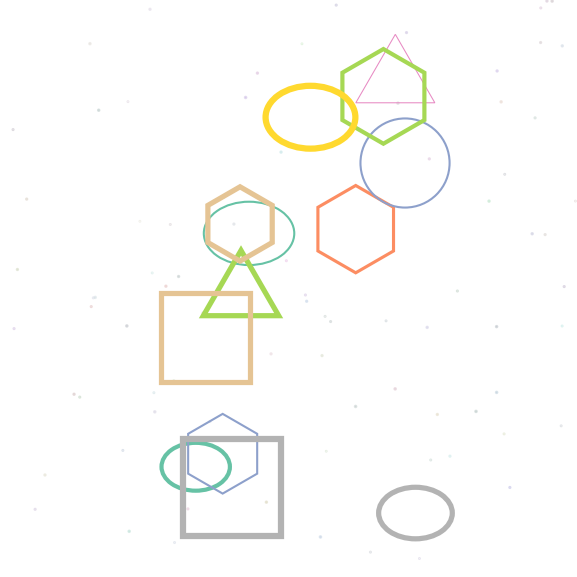[{"shape": "oval", "thickness": 1, "radius": 0.39, "center": [0.431, 0.595]}, {"shape": "oval", "thickness": 2, "radius": 0.3, "center": [0.339, 0.191]}, {"shape": "hexagon", "thickness": 1.5, "radius": 0.38, "center": [0.616, 0.602]}, {"shape": "hexagon", "thickness": 1, "radius": 0.35, "center": [0.386, 0.213]}, {"shape": "circle", "thickness": 1, "radius": 0.39, "center": [0.701, 0.717]}, {"shape": "triangle", "thickness": 0.5, "radius": 0.4, "center": [0.685, 0.861]}, {"shape": "triangle", "thickness": 2.5, "radius": 0.38, "center": [0.417, 0.49]}, {"shape": "hexagon", "thickness": 2, "radius": 0.41, "center": [0.664, 0.832]}, {"shape": "oval", "thickness": 3, "radius": 0.39, "center": [0.538, 0.796]}, {"shape": "hexagon", "thickness": 2.5, "radius": 0.32, "center": [0.416, 0.611]}, {"shape": "square", "thickness": 2.5, "radius": 0.39, "center": [0.355, 0.415]}, {"shape": "square", "thickness": 3, "radius": 0.42, "center": [0.402, 0.155]}, {"shape": "oval", "thickness": 2.5, "radius": 0.32, "center": [0.719, 0.111]}]